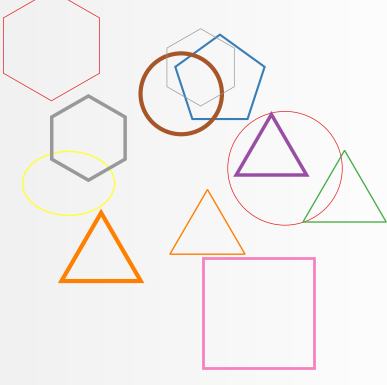[{"shape": "circle", "thickness": 0.5, "radius": 0.74, "center": [0.736, 0.563]}, {"shape": "hexagon", "thickness": 0.5, "radius": 0.72, "center": [0.133, 0.882]}, {"shape": "pentagon", "thickness": 1.5, "radius": 0.61, "center": [0.568, 0.789]}, {"shape": "triangle", "thickness": 1, "radius": 0.62, "center": [0.889, 0.485]}, {"shape": "triangle", "thickness": 2.5, "radius": 0.52, "center": [0.7, 0.598]}, {"shape": "triangle", "thickness": 3, "radius": 0.59, "center": [0.261, 0.329]}, {"shape": "triangle", "thickness": 1, "radius": 0.56, "center": [0.535, 0.396]}, {"shape": "oval", "thickness": 1, "radius": 0.59, "center": [0.177, 0.524]}, {"shape": "circle", "thickness": 3, "radius": 0.53, "center": [0.468, 0.756]}, {"shape": "square", "thickness": 2, "radius": 0.71, "center": [0.667, 0.187]}, {"shape": "hexagon", "thickness": 0.5, "radius": 0.5, "center": [0.518, 0.825]}, {"shape": "hexagon", "thickness": 2.5, "radius": 0.55, "center": [0.228, 0.641]}]